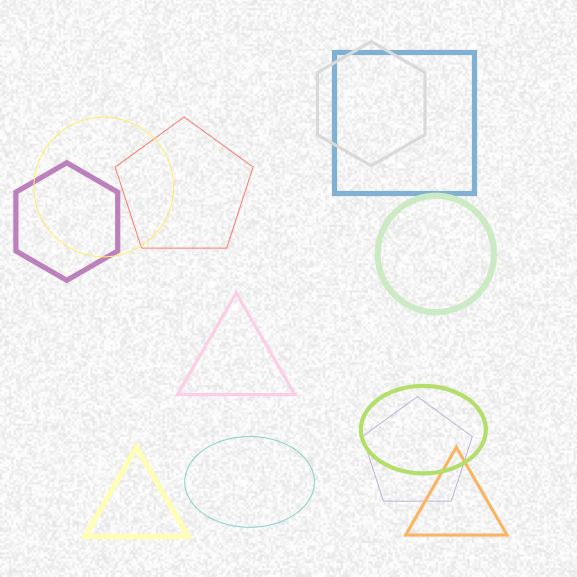[{"shape": "oval", "thickness": 0.5, "radius": 0.56, "center": [0.432, 0.165]}, {"shape": "triangle", "thickness": 2.5, "radius": 0.51, "center": [0.236, 0.122]}, {"shape": "pentagon", "thickness": 0.5, "radius": 0.5, "center": [0.723, 0.212]}, {"shape": "pentagon", "thickness": 0.5, "radius": 0.63, "center": [0.319, 0.671]}, {"shape": "square", "thickness": 2.5, "radius": 0.61, "center": [0.7, 0.787]}, {"shape": "triangle", "thickness": 1.5, "radius": 0.51, "center": [0.79, 0.123]}, {"shape": "oval", "thickness": 2, "radius": 0.54, "center": [0.733, 0.255]}, {"shape": "triangle", "thickness": 1.5, "radius": 0.59, "center": [0.409, 0.375]}, {"shape": "hexagon", "thickness": 1.5, "radius": 0.54, "center": [0.643, 0.82]}, {"shape": "hexagon", "thickness": 2.5, "radius": 0.51, "center": [0.116, 0.615]}, {"shape": "circle", "thickness": 3, "radius": 0.5, "center": [0.755, 0.559]}, {"shape": "circle", "thickness": 0.5, "radius": 0.6, "center": [0.18, 0.675]}]